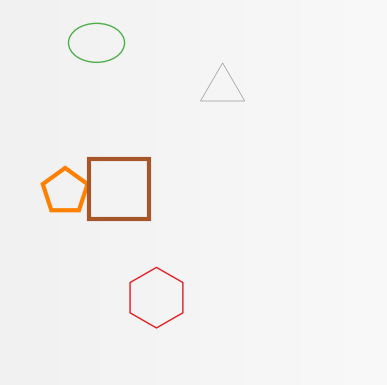[{"shape": "hexagon", "thickness": 1, "radius": 0.39, "center": [0.404, 0.227]}, {"shape": "oval", "thickness": 1, "radius": 0.36, "center": [0.249, 0.889]}, {"shape": "pentagon", "thickness": 3, "radius": 0.3, "center": [0.168, 0.503]}, {"shape": "square", "thickness": 3, "radius": 0.39, "center": [0.308, 0.509]}, {"shape": "triangle", "thickness": 0.5, "radius": 0.33, "center": [0.574, 0.771]}]